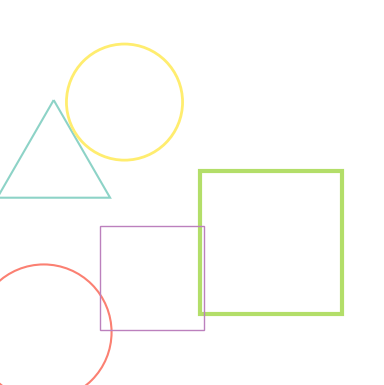[{"shape": "triangle", "thickness": 1.5, "radius": 0.85, "center": [0.139, 0.571]}, {"shape": "circle", "thickness": 1.5, "radius": 0.88, "center": [0.114, 0.137]}, {"shape": "square", "thickness": 3, "radius": 0.93, "center": [0.704, 0.371]}, {"shape": "square", "thickness": 1, "radius": 0.67, "center": [0.395, 0.278]}, {"shape": "circle", "thickness": 2, "radius": 0.75, "center": [0.323, 0.735]}]